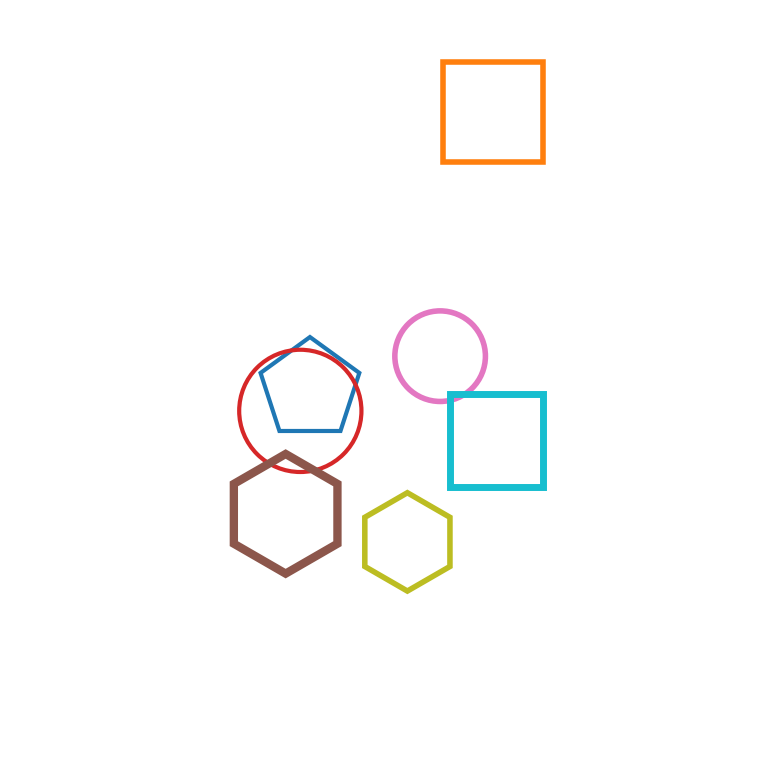[{"shape": "pentagon", "thickness": 1.5, "radius": 0.34, "center": [0.403, 0.495]}, {"shape": "square", "thickness": 2, "radius": 0.32, "center": [0.64, 0.854]}, {"shape": "circle", "thickness": 1.5, "radius": 0.4, "center": [0.39, 0.466]}, {"shape": "hexagon", "thickness": 3, "radius": 0.39, "center": [0.371, 0.333]}, {"shape": "circle", "thickness": 2, "radius": 0.29, "center": [0.572, 0.537]}, {"shape": "hexagon", "thickness": 2, "radius": 0.32, "center": [0.529, 0.296]}, {"shape": "square", "thickness": 2.5, "radius": 0.3, "center": [0.645, 0.428]}]